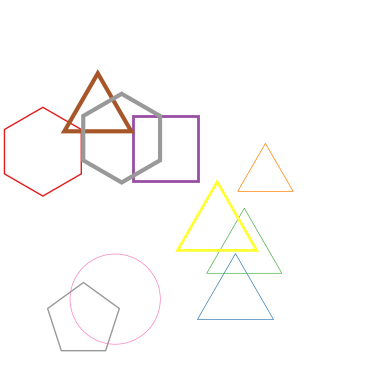[{"shape": "hexagon", "thickness": 1, "radius": 0.58, "center": [0.111, 0.606]}, {"shape": "triangle", "thickness": 0.5, "radius": 0.57, "center": [0.612, 0.227]}, {"shape": "triangle", "thickness": 0.5, "radius": 0.56, "center": [0.635, 0.346]}, {"shape": "square", "thickness": 2, "radius": 0.42, "center": [0.429, 0.614]}, {"shape": "triangle", "thickness": 0.5, "radius": 0.42, "center": [0.689, 0.544]}, {"shape": "triangle", "thickness": 2, "radius": 0.59, "center": [0.564, 0.409]}, {"shape": "triangle", "thickness": 3, "radius": 0.5, "center": [0.254, 0.709]}, {"shape": "circle", "thickness": 0.5, "radius": 0.59, "center": [0.299, 0.223]}, {"shape": "hexagon", "thickness": 3, "radius": 0.58, "center": [0.316, 0.641]}, {"shape": "pentagon", "thickness": 1, "radius": 0.49, "center": [0.217, 0.168]}]